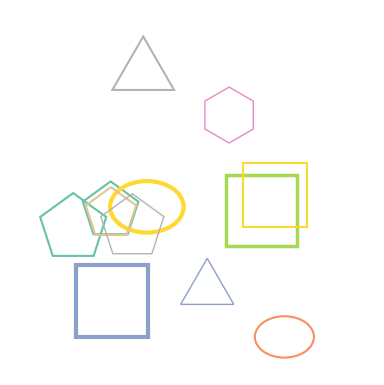[{"shape": "pentagon", "thickness": 1.5, "radius": 0.38, "center": [0.287, 0.453]}, {"shape": "pentagon", "thickness": 1.5, "radius": 0.45, "center": [0.19, 0.408]}, {"shape": "oval", "thickness": 1.5, "radius": 0.38, "center": [0.739, 0.125]}, {"shape": "triangle", "thickness": 1, "radius": 0.4, "center": [0.538, 0.249]}, {"shape": "square", "thickness": 3, "radius": 0.47, "center": [0.292, 0.217]}, {"shape": "hexagon", "thickness": 1, "radius": 0.36, "center": [0.595, 0.701]}, {"shape": "square", "thickness": 2.5, "radius": 0.46, "center": [0.679, 0.454]}, {"shape": "oval", "thickness": 3, "radius": 0.48, "center": [0.381, 0.463]}, {"shape": "square", "thickness": 1.5, "radius": 0.42, "center": [0.715, 0.492]}, {"shape": "pentagon", "thickness": 1.5, "radius": 0.34, "center": [0.288, 0.445]}, {"shape": "pentagon", "thickness": 1, "radius": 0.43, "center": [0.344, 0.411]}, {"shape": "triangle", "thickness": 1.5, "radius": 0.46, "center": [0.372, 0.813]}]